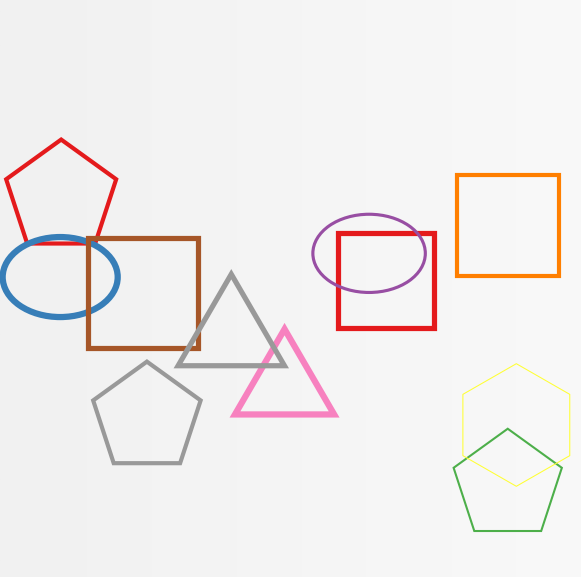[{"shape": "pentagon", "thickness": 2, "radius": 0.5, "center": [0.105, 0.658]}, {"shape": "square", "thickness": 2.5, "radius": 0.41, "center": [0.665, 0.514]}, {"shape": "oval", "thickness": 3, "radius": 0.49, "center": [0.104, 0.519]}, {"shape": "pentagon", "thickness": 1, "radius": 0.49, "center": [0.874, 0.159]}, {"shape": "oval", "thickness": 1.5, "radius": 0.48, "center": [0.635, 0.56]}, {"shape": "square", "thickness": 2, "radius": 0.44, "center": [0.874, 0.609]}, {"shape": "hexagon", "thickness": 0.5, "radius": 0.53, "center": [0.888, 0.263]}, {"shape": "square", "thickness": 2.5, "radius": 0.48, "center": [0.246, 0.492]}, {"shape": "triangle", "thickness": 3, "radius": 0.49, "center": [0.49, 0.331]}, {"shape": "triangle", "thickness": 2.5, "radius": 0.53, "center": [0.398, 0.419]}, {"shape": "pentagon", "thickness": 2, "radius": 0.49, "center": [0.253, 0.276]}]